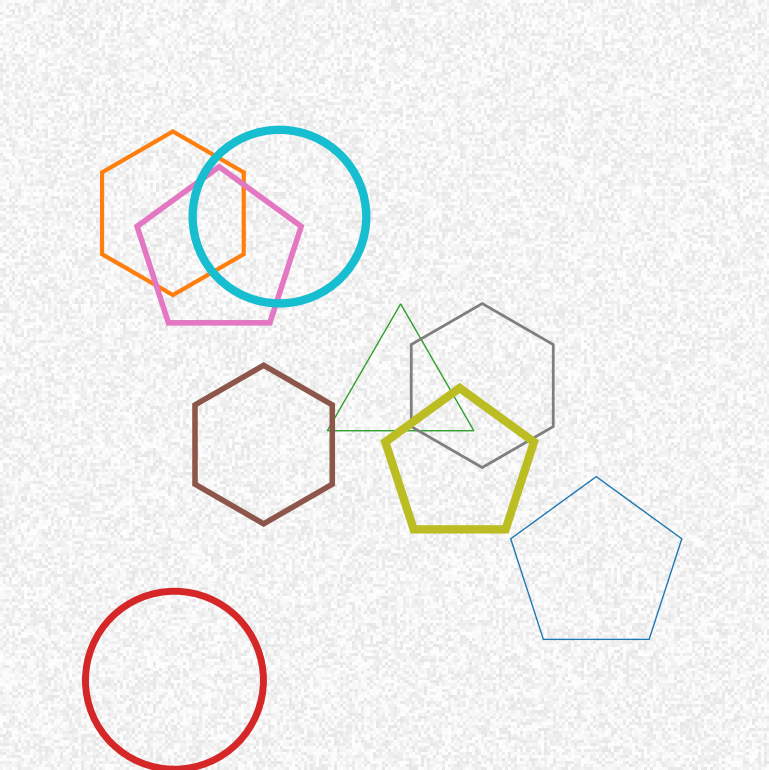[{"shape": "pentagon", "thickness": 0.5, "radius": 0.58, "center": [0.774, 0.264]}, {"shape": "hexagon", "thickness": 1.5, "radius": 0.53, "center": [0.225, 0.723]}, {"shape": "triangle", "thickness": 0.5, "radius": 0.55, "center": [0.52, 0.496]}, {"shape": "circle", "thickness": 2.5, "radius": 0.58, "center": [0.227, 0.117]}, {"shape": "hexagon", "thickness": 2, "radius": 0.51, "center": [0.342, 0.423]}, {"shape": "pentagon", "thickness": 2, "radius": 0.56, "center": [0.285, 0.671]}, {"shape": "hexagon", "thickness": 1, "radius": 0.53, "center": [0.626, 0.499]}, {"shape": "pentagon", "thickness": 3, "radius": 0.51, "center": [0.597, 0.395]}, {"shape": "circle", "thickness": 3, "radius": 0.56, "center": [0.363, 0.719]}]